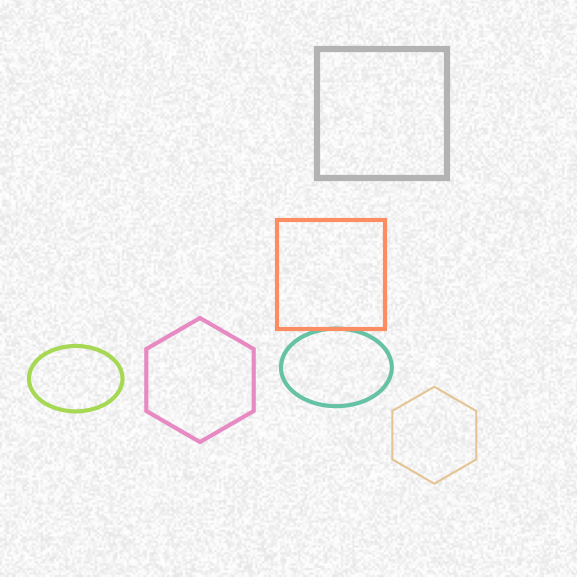[{"shape": "oval", "thickness": 2, "radius": 0.48, "center": [0.582, 0.363]}, {"shape": "square", "thickness": 2, "radius": 0.47, "center": [0.573, 0.524]}, {"shape": "hexagon", "thickness": 2, "radius": 0.54, "center": [0.346, 0.341]}, {"shape": "oval", "thickness": 2, "radius": 0.4, "center": [0.131, 0.343]}, {"shape": "hexagon", "thickness": 1, "radius": 0.42, "center": [0.752, 0.246]}, {"shape": "square", "thickness": 3, "radius": 0.56, "center": [0.662, 0.803]}]